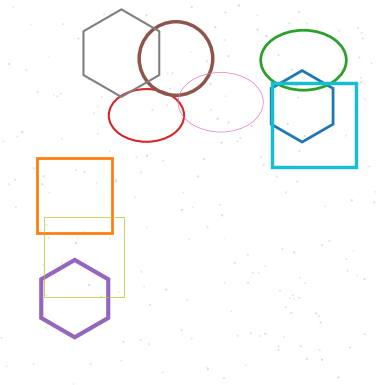[{"shape": "hexagon", "thickness": 2, "radius": 0.46, "center": [0.785, 0.724]}, {"shape": "square", "thickness": 2, "radius": 0.49, "center": [0.194, 0.492]}, {"shape": "oval", "thickness": 2, "radius": 0.56, "center": [0.788, 0.844]}, {"shape": "oval", "thickness": 1.5, "radius": 0.49, "center": [0.38, 0.7]}, {"shape": "hexagon", "thickness": 3, "radius": 0.5, "center": [0.194, 0.224]}, {"shape": "circle", "thickness": 2.5, "radius": 0.48, "center": [0.457, 0.848]}, {"shape": "oval", "thickness": 0.5, "radius": 0.55, "center": [0.573, 0.734]}, {"shape": "hexagon", "thickness": 1.5, "radius": 0.57, "center": [0.315, 0.862]}, {"shape": "square", "thickness": 0.5, "radius": 0.52, "center": [0.218, 0.333]}, {"shape": "square", "thickness": 2.5, "radius": 0.55, "center": [0.815, 0.676]}]